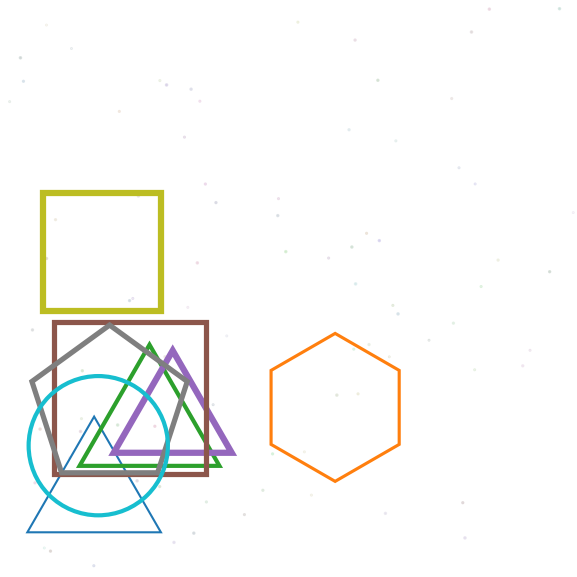[{"shape": "triangle", "thickness": 1, "radius": 0.67, "center": [0.163, 0.144]}, {"shape": "hexagon", "thickness": 1.5, "radius": 0.64, "center": [0.58, 0.294]}, {"shape": "triangle", "thickness": 2, "radius": 0.7, "center": [0.259, 0.262]}, {"shape": "triangle", "thickness": 3, "radius": 0.59, "center": [0.299, 0.274]}, {"shape": "square", "thickness": 2.5, "radius": 0.66, "center": [0.225, 0.311]}, {"shape": "pentagon", "thickness": 2.5, "radius": 0.71, "center": [0.19, 0.295]}, {"shape": "square", "thickness": 3, "radius": 0.51, "center": [0.177, 0.563]}, {"shape": "circle", "thickness": 2, "radius": 0.6, "center": [0.17, 0.227]}]